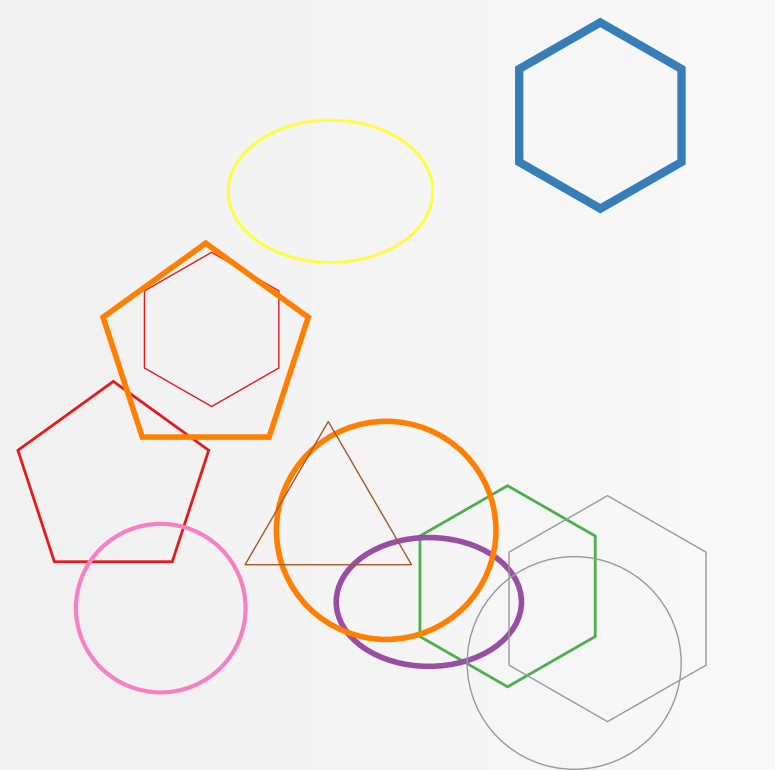[{"shape": "pentagon", "thickness": 1, "radius": 0.65, "center": [0.146, 0.375]}, {"shape": "hexagon", "thickness": 0.5, "radius": 0.5, "center": [0.273, 0.572]}, {"shape": "hexagon", "thickness": 3, "radius": 0.6, "center": [0.775, 0.85]}, {"shape": "hexagon", "thickness": 1, "radius": 0.65, "center": [0.655, 0.239]}, {"shape": "oval", "thickness": 2, "radius": 0.6, "center": [0.553, 0.218]}, {"shape": "pentagon", "thickness": 2, "radius": 0.7, "center": [0.265, 0.545]}, {"shape": "circle", "thickness": 2, "radius": 0.71, "center": [0.498, 0.311]}, {"shape": "oval", "thickness": 1, "radius": 0.66, "center": [0.427, 0.752]}, {"shape": "triangle", "thickness": 0.5, "radius": 0.62, "center": [0.424, 0.329]}, {"shape": "circle", "thickness": 1.5, "radius": 0.55, "center": [0.207, 0.21]}, {"shape": "hexagon", "thickness": 0.5, "radius": 0.73, "center": [0.784, 0.21]}, {"shape": "circle", "thickness": 0.5, "radius": 0.69, "center": [0.741, 0.139]}]